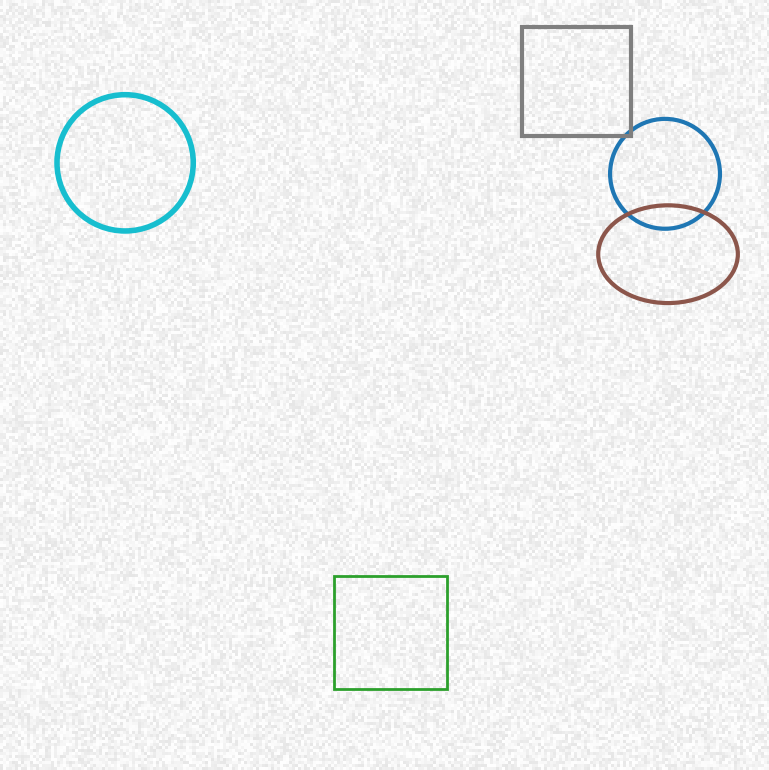[{"shape": "circle", "thickness": 1.5, "radius": 0.36, "center": [0.864, 0.774]}, {"shape": "square", "thickness": 1, "radius": 0.37, "center": [0.508, 0.178]}, {"shape": "oval", "thickness": 1.5, "radius": 0.45, "center": [0.868, 0.67]}, {"shape": "square", "thickness": 1.5, "radius": 0.35, "center": [0.748, 0.894]}, {"shape": "circle", "thickness": 2, "radius": 0.44, "center": [0.163, 0.789]}]